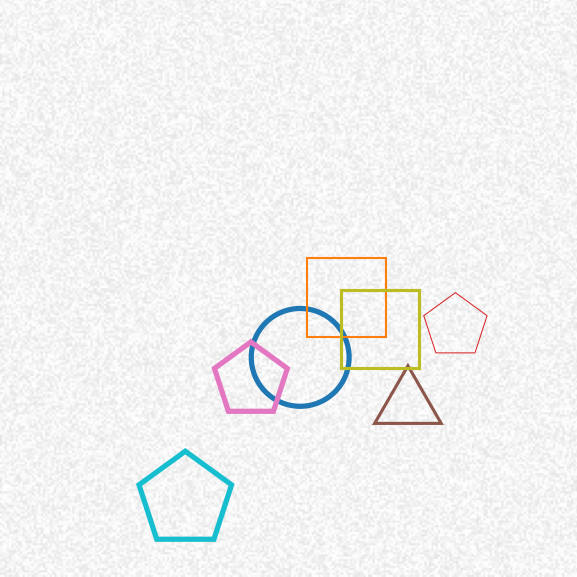[{"shape": "circle", "thickness": 2.5, "radius": 0.42, "center": [0.52, 0.38]}, {"shape": "square", "thickness": 1, "radius": 0.34, "center": [0.6, 0.484]}, {"shape": "pentagon", "thickness": 0.5, "radius": 0.29, "center": [0.789, 0.435]}, {"shape": "triangle", "thickness": 1.5, "radius": 0.33, "center": [0.706, 0.299]}, {"shape": "pentagon", "thickness": 2.5, "radius": 0.33, "center": [0.434, 0.341]}, {"shape": "square", "thickness": 1.5, "radius": 0.34, "center": [0.658, 0.43]}, {"shape": "pentagon", "thickness": 2.5, "radius": 0.42, "center": [0.321, 0.134]}]